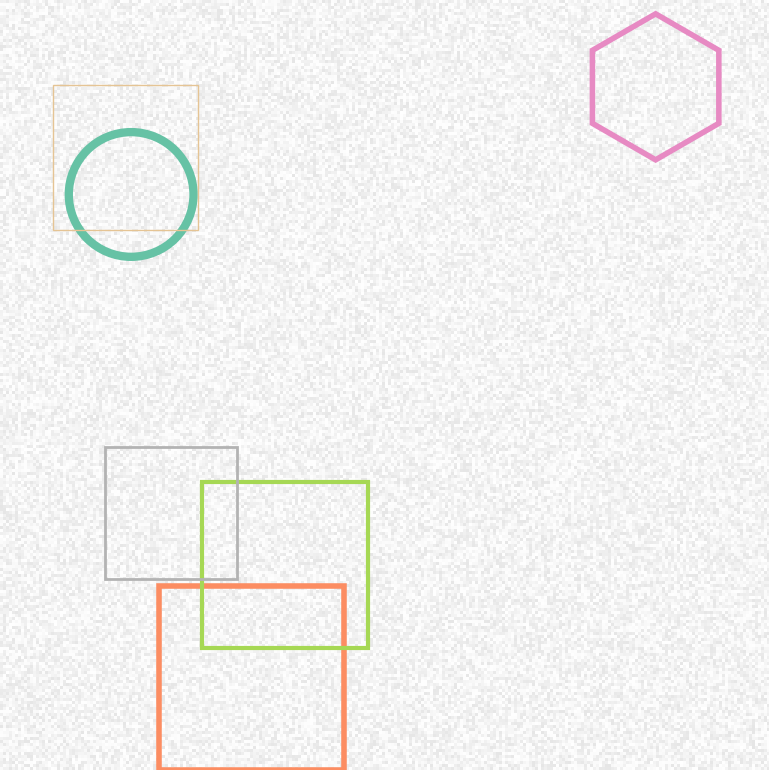[{"shape": "circle", "thickness": 3, "radius": 0.4, "center": [0.17, 0.747]}, {"shape": "square", "thickness": 2, "radius": 0.6, "center": [0.326, 0.12]}, {"shape": "hexagon", "thickness": 2, "radius": 0.47, "center": [0.851, 0.887]}, {"shape": "square", "thickness": 1.5, "radius": 0.54, "center": [0.37, 0.266]}, {"shape": "square", "thickness": 0.5, "radius": 0.47, "center": [0.163, 0.796]}, {"shape": "square", "thickness": 1, "radius": 0.43, "center": [0.222, 0.334]}]